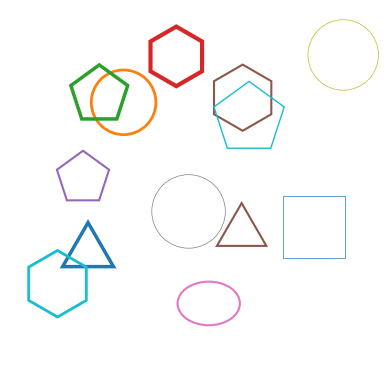[{"shape": "triangle", "thickness": 2.5, "radius": 0.38, "center": [0.229, 0.346]}, {"shape": "square", "thickness": 0.5, "radius": 0.4, "center": [0.815, 0.411]}, {"shape": "circle", "thickness": 2, "radius": 0.42, "center": [0.321, 0.734]}, {"shape": "pentagon", "thickness": 2.5, "radius": 0.39, "center": [0.258, 0.754]}, {"shape": "hexagon", "thickness": 3, "radius": 0.39, "center": [0.458, 0.854]}, {"shape": "pentagon", "thickness": 1.5, "radius": 0.36, "center": [0.216, 0.537]}, {"shape": "triangle", "thickness": 1.5, "radius": 0.37, "center": [0.628, 0.398]}, {"shape": "hexagon", "thickness": 1.5, "radius": 0.43, "center": [0.63, 0.746]}, {"shape": "oval", "thickness": 1.5, "radius": 0.4, "center": [0.542, 0.212]}, {"shape": "circle", "thickness": 0.5, "radius": 0.48, "center": [0.49, 0.451]}, {"shape": "circle", "thickness": 0.5, "radius": 0.46, "center": [0.891, 0.857]}, {"shape": "pentagon", "thickness": 1, "radius": 0.48, "center": [0.647, 0.693]}, {"shape": "hexagon", "thickness": 2, "radius": 0.43, "center": [0.149, 0.263]}]